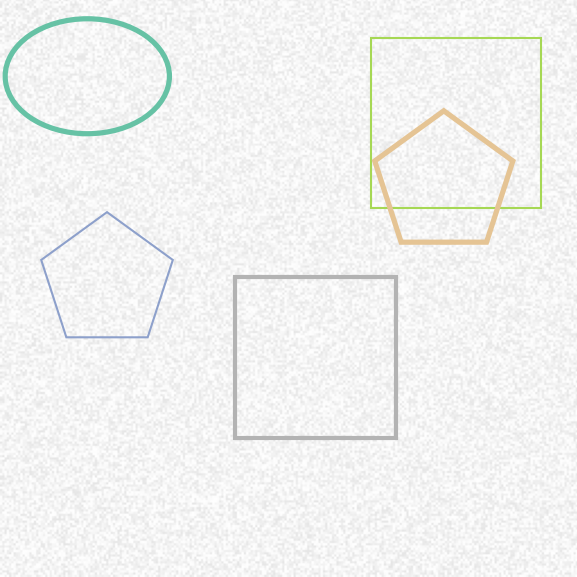[{"shape": "oval", "thickness": 2.5, "radius": 0.71, "center": [0.151, 0.867]}, {"shape": "pentagon", "thickness": 1, "radius": 0.6, "center": [0.185, 0.512]}, {"shape": "square", "thickness": 1, "radius": 0.73, "center": [0.79, 0.786]}, {"shape": "pentagon", "thickness": 2.5, "radius": 0.63, "center": [0.769, 0.682]}, {"shape": "square", "thickness": 2, "radius": 0.7, "center": [0.546, 0.38]}]